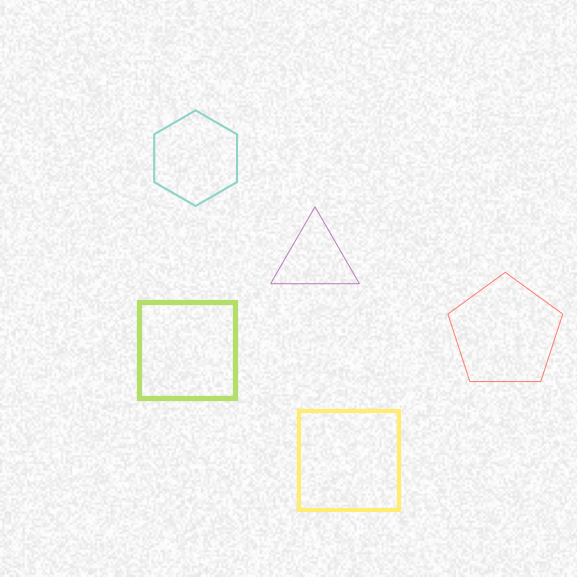[{"shape": "hexagon", "thickness": 1, "radius": 0.41, "center": [0.339, 0.725]}, {"shape": "pentagon", "thickness": 0.5, "radius": 0.52, "center": [0.875, 0.423]}, {"shape": "square", "thickness": 2.5, "radius": 0.41, "center": [0.324, 0.393]}, {"shape": "triangle", "thickness": 0.5, "radius": 0.44, "center": [0.545, 0.552]}, {"shape": "square", "thickness": 2, "radius": 0.43, "center": [0.605, 0.202]}]